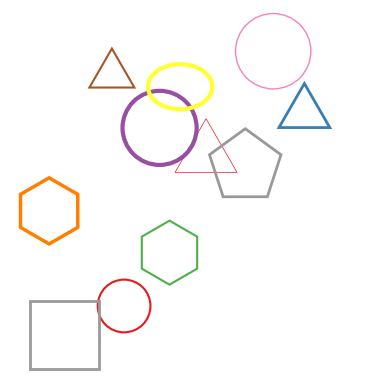[{"shape": "triangle", "thickness": 0.5, "radius": 0.47, "center": [0.535, 0.599]}, {"shape": "circle", "thickness": 1.5, "radius": 0.34, "center": [0.322, 0.205]}, {"shape": "triangle", "thickness": 2, "radius": 0.38, "center": [0.791, 0.707]}, {"shape": "hexagon", "thickness": 1.5, "radius": 0.42, "center": [0.44, 0.344]}, {"shape": "circle", "thickness": 3, "radius": 0.48, "center": [0.414, 0.668]}, {"shape": "hexagon", "thickness": 2.5, "radius": 0.43, "center": [0.128, 0.452]}, {"shape": "oval", "thickness": 3, "radius": 0.42, "center": [0.468, 0.775]}, {"shape": "triangle", "thickness": 1.5, "radius": 0.34, "center": [0.291, 0.806]}, {"shape": "circle", "thickness": 1, "radius": 0.49, "center": [0.71, 0.867]}, {"shape": "pentagon", "thickness": 2, "radius": 0.49, "center": [0.637, 0.568]}, {"shape": "square", "thickness": 2, "radius": 0.45, "center": [0.168, 0.13]}]